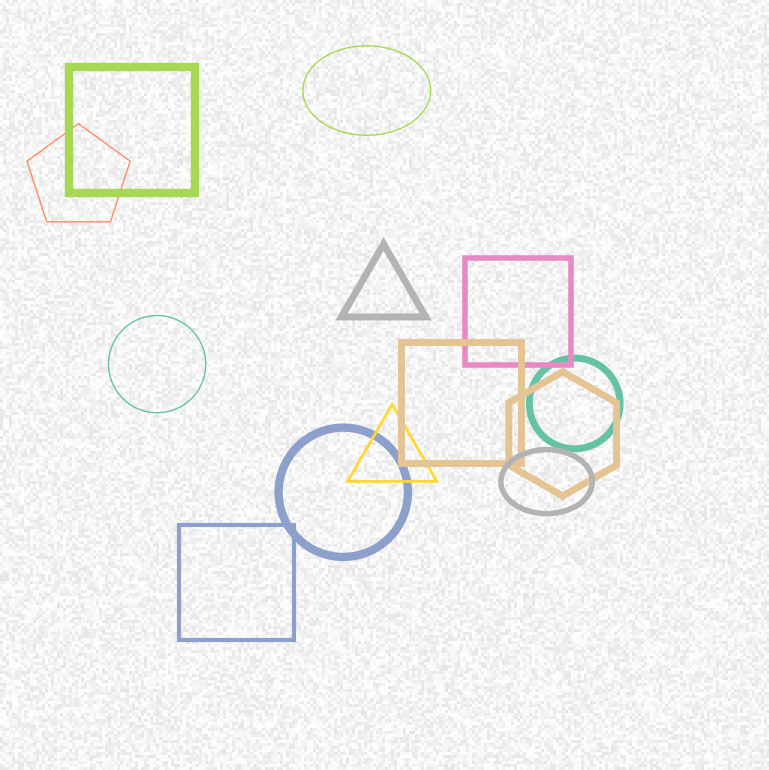[{"shape": "circle", "thickness": 2.5, "radius": 0.29, "center": [0.746, 0.476]}, {"shape": "circle", "thickness": 0.5, "radius": 0.32, "center": [0.204, 0.527]}, {"shape": "pentagon", "thickness": 0.5, "radius": 0.35, "center": [0.102, 0.769]}, {"shape": "circle", "thickness": 3, "radius": 0.42, "center": [0.446, 0.361]}, {"shape": "square", "thickness": 1.5, "radius": 0.37, "center": [0.307, 0.244]}, {"shape": "square", "thickness": 2, "radius": 0.34, "center": [0.673, 0.596]}, {"shape": "square", "thickness": 3, "radius": 0.41, "center": [0.171, 0.832]}, {"shape": "oval", "thickness": 0.5, "radius": 0.41, "center": [0.476, 0.882]}, {"shape": "triangle", "thickness": 1, "radius": 0.33, "center": [0.509, 0.408]}, {"shape": "square", "thickness": 2.5, "radius": 0.39, "center": [0.599, 0.478]}, {"shape": "hexagon", "thickness": 2.5, "radius": 0.4, "center": [0.731, 0.436]}, {"shape": "oval", "thickness": 2, "radius": 0.3, "center": [0.71, 0.375]}, {"shape": "triangle", "thickness": 2.5, "radius": 0.32, "center": [0.498, 0.62]}]